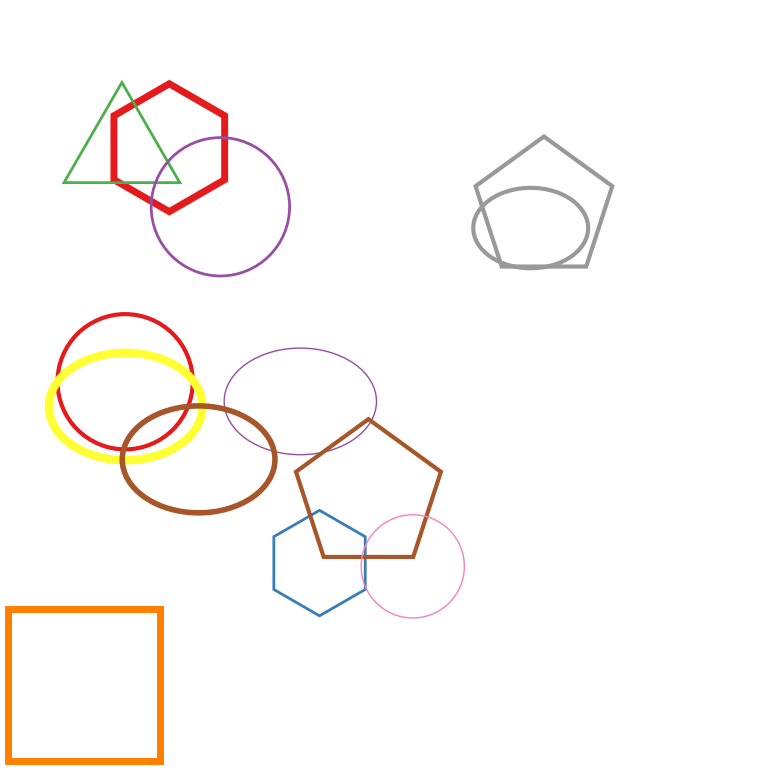[{"shape": "circle", "thickness": 1.5, "radius": 0.44, "center": [0.163, 0.504]}, {"shape": "hexagon", "thickness": 2.5, "radius": 0.42, "center": [0.22, 0.808]}, {"shape": "hexagon", "thickness": 1, "radius": 0.34, "center": [0.415, 0.269]}, {"shape": "triangle", "thickness": 1, "radius": 0.43, "center": [0.158, 0.806]}, {"shape": "circle", "thickness": 1, "radius": 0.45, "center": [0.286, 0.731]}, {"shape": "oval", "thickness": 0.5, "radius": 0.49, "center": [0.39, 0.479]}, {"shape": "square", "thickness": 2.5, "radius": 0.49, "center": [0.109, 0.11]}, {"shape": "oval", "thickness": 3, "radius": 0.5, "center": [0.163, 0.472]}, {"shape": "pentagon", "thickness": 1.5, "radius": 0.49, "center": [0.478, 0.357]}, {"shape": "oval", "thickness": 2, "radius": 0.5, "center": [0.258, 0.403]}, {"shape": "circle", "thickness": 0.5, "radius": 0.34, "center": [0.536, 0.264]}, {"shape": "pentagon", "thickness": 1.5, "radius": 0.47, "center": [0.706, 0.729]}, {"shape": "oval", "thickness": 1.5, "radius": 0.37, "center": [0.689, 0.704]}]